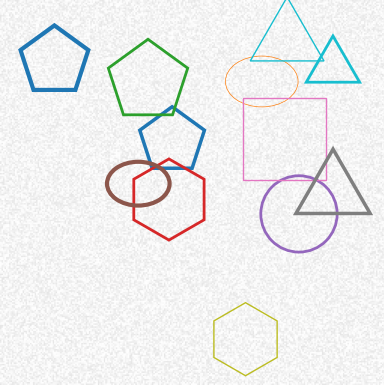[{"shape": "pentagon", "thickness": 2.5, "radius": 0.44, "center": [0.447, 0.634]}, {"shape": "pentagon", "thickness": 3, "radius": 0.46, "center": [0.141, 0.841]}, {"shape": "oval", "thickness": 0.5, "radius": 0.47, "center": [0.68, 0.788]}, {"shape": "pentagon", "thickness": 2, "radius": 0.54, "center": [0.384, 0.79]}, {"shape": "hexagon", "thickness": 2, "radius": 0.53, "center": [0.439, 0.482]}, {"shape": "circle", "thickness": 2, "radius": 0.5, "center": [0.777, 0.444]}, {"shape": "oval", "thickness": 3, "radius": 0.41, "center": [0.359, 0.523]}, {"shape": "square", "thickness": 1, "radius": 0.53, "center": [0.738, 0.639]}, {"shape": "triangle", "thickness": 2.5, "radius": 0.56, "center": [0.865, 0.501]}, {"shape": "hexagon", "thickness": 1, "radius": 0.47, "center": [0.638, 0.119]}, {"shape": "triangle", "thickness": 2, "radius": 0.4, "center": [0.865, 0.827]}, {"shape": "triangle", "thickness": 1, "radius": 0.55, "center": [0.746, 0.897]}]